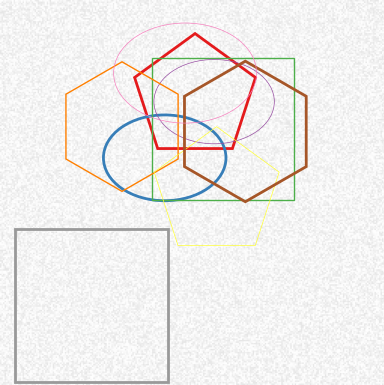[{"shape": "pentagon", "thickness": 2, "radius": 0.83, "center": [0.507, 0.748]}, {"shape": "oval", "thickness": 2, "radius": 0.8, "center": [0.428, 0.59]}, {"shape": "square", "thickness": 1, "radius": 0.92, "center": [0.578, 0.664]}, {"shape": "oval", "thickness": 0.5, "radius": 0.78, "center": [0.556, 0.736]}, {"shape": "hexagon", "thickness": 1, "radius": 0.84, "center": [0.317, 0.671]}, {"shape": "pentagon", "thickness": 0.5, "radius": 0.85, "center": [0.563, 0.5]}, {"shape": "hexagon", "thickness": 2, "radius": 0.91, "center": [0.637, 0.659]}, {"shape": "oval", "thickness": 0.5, "radius": 0.93, "center": [0.481, 0.81]}, {"shape": "square", "thickness": 2, "radius": 0.99, "center": [0.237, 0.206]}]